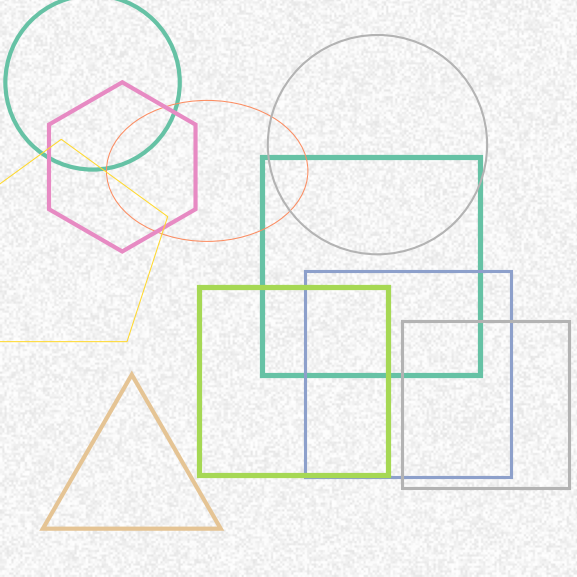[{"shape": "square", "thickness": 2.5, "radius": 0.94, "center": [0.643, 0.539]}, {"shape": "circle", "thickness": 2, "radius": 0.75, "center": [0.16, 0.856]}, {"shape": "oval", "thickness": 0.5, "radius": 0.87, "center": [0.359, 0.703]}, {"shape": "square", "thickness": 1.5, "radius": 0.89, "center": [0.707, 0.351]}, {"shape": "hexagon", "thickness": 2, "radius": 0.73, "center": [0.212, 0.71]}, {"shape": "square", "thickness": 2.5, "radius": 0.82, "center": [0.508, 0.34]}, {"shape": "pentagon", "thickness": 0.5, "radius": 0.97, "center": [0.106, 0.564]}, {"shape": "triangle", "thickness": 2, "radius": 0.89, "center": [0.228, 0.173]}, {"shape": "circle", "thickness": 1, "radius": 0.95, "center": [0.654, 0.749]}, {"shape": "square", "thickness": 1.5, "radius": 0.72, "center": [0.841, 0.299]}]